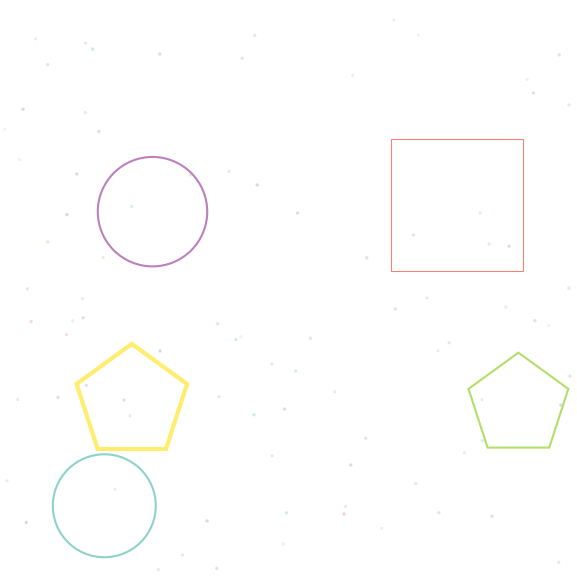[{"shape": "circle", "thickness": 1, "radius": 0.45, "center": [0.181, 0.123]}, {"shape": "square", "thickness": 0.5, "radius": 0.57, "center": [0.791, 0.644]}, {"shape": "pentagon", "thickness": 1, "radius": 0.45, "center": [0.898, 0.298]}, {"shape": "circle", "thickness": 1, "radius": 0.47, "center": [0.264, 0.633]}, {"shape": "pentagon", "thickness": 2, "radius": 0.5, "center": [0.228, 0.303]}]